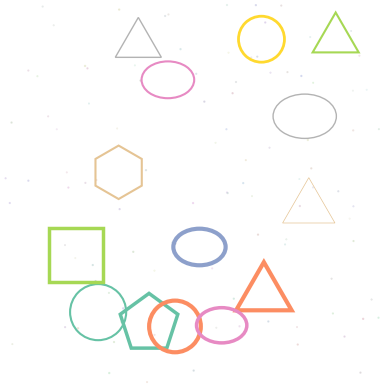[{"shape": "circle", "thickness": 1.5, "radius": 0.36, "center": [0.255, 0.189]}, {"shape": "pentagon", "thickness": 2.5, "radius": 0.39, "center": [0.387, 0.159]}, {"shape": "circle", "thickness": 3, "radius": 0.34, "center": [0.454, 0.152]}, {"shape": "triangle", "thickness": 3, "radius": 0.42, "center": [0.685, 0.236]}, {"shape": "oval", "thickness": 3, "radius": 0.34, "center": [0.518, 0.358]}, {"shape": "oval", "thickness": 1.5, "radius": 0.34, "center": [0.436, 0.793]}, {"shape": "oval", "thickness": 2.5, "radius": 0.33, "center": [0.576, 0.155]}, {"shape": "triangle", "thickness": 1.5, "radius": 0.35, "center": [0.872, 0.898]}, {"shape": "square", "thickness": 2.5, "radius": 0.35, "center": [0.198, 0.338]}, {"shape": "circle", "thickness": 2, "radius": 0.3, "center": [0.679, 0.898]}, {"shape": "hexagon", "thickness": 1.5, "radius": 0.35, "center": [0.308, 0.552]}, {"shape": "triangle", "thickness": 0.5, "radius": 0.39, "center": [0.802, 0.46]}, {"shape": "triangle", "thickness": 1, "radius": 0.35, "center": [0.359, 0.886]}, {"shape": "oval", "thickness": 1, "radius": 0.41, "center": [0.791, 0.698]}]